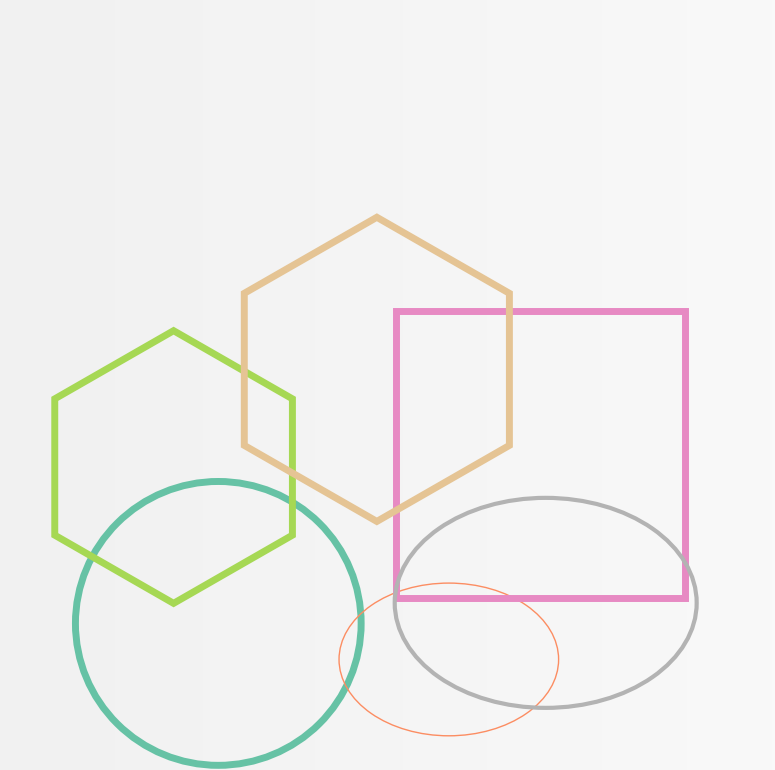[{"shape": "circle", "thickness": 2.5, "radius": 0.92, "center": [0.282, 0.19]}, {"shape": "oval", "thickness": 0.5, "radius": 0.71, "center": [0.579, 0.144]}, {"shape": "square", "thickness": 2.5, "radius": 0.93, "center": [0.697, 0.41]}, {"shape": "hexagon", "thickness": 2.5, "radius": 0.89, "center": [0.224, 0.393]}, {"shape": "hexagon", "thickness": 2.5, "radius": 0.99, "center": [0.486, 0.52]}, {"shape": "oval", "thickness": 1.5, "radius": 0.97, "center": [0.704, 0.217]}]